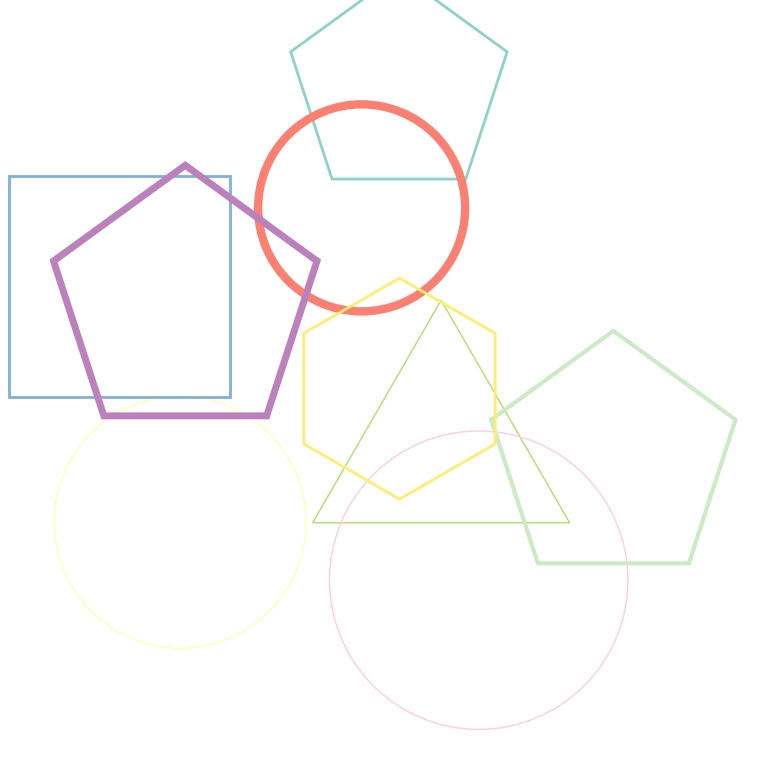[{"shape": "pentagon", "thickness": 1, "radius": 0.74, "center": [0.518, 0.887]}, {"shape": "circle", "thickness": 0.5, "radius": 0.82, "center": [0.234, 0.322]}, {"shape": "circle", "thickness": 3, "radius": 0.67, "center": [0.47, 0.73]}, {"shape": "square", "thickness": 1, "radius": 0.72, "center": [0.155, 0.628]}, {"shape": "triangle", "thickness": 0.5, "radius": 0.96, "center": [0.573, 0.417]}, {"shape": "circle", "thickness": 0.5, "radius": 0.97, "center": [0.622, 0.247]}, {"shape": "pentagon", "thickness": 2.5, "radius": 0.9, "center": [0.241, 0.605]}, {"shape": "pentagon", "thickness": 1.5, "radius": 0.83, "center": [0.797, 0.403]}, {"shape": "hexagon", "thickness": 1, "radius": 0.72, "center": [0.519, 0.495]}]